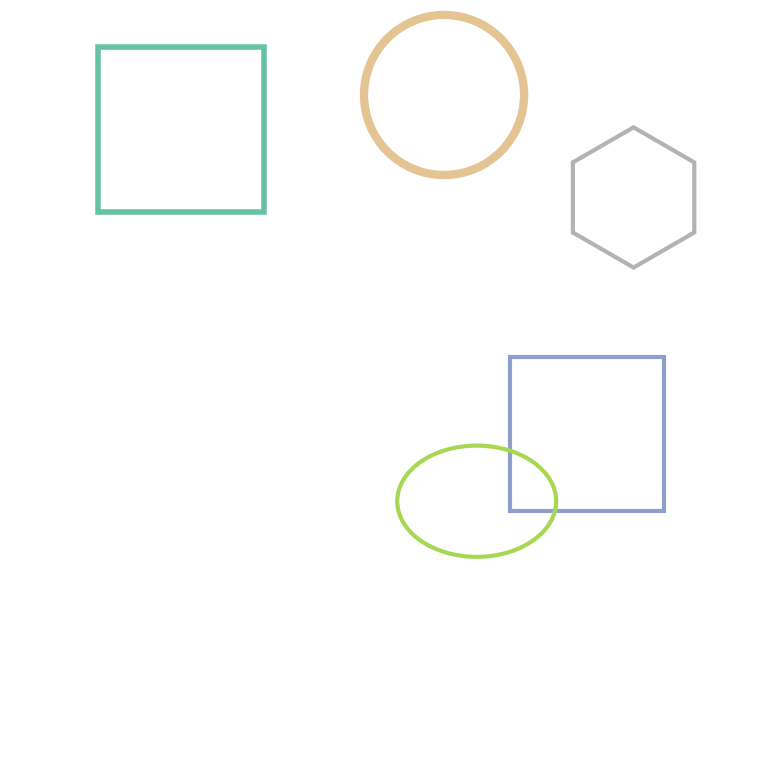[{"shape": "square", "thickness": 2, "radius": 0.54, "center": [0.235, 0.832]}, {"shape": "square", "thickness": 1.5, "radius": 0.5, "center": [0.762, 0.437]}, {"shape": "oval", "thickness": 1.5, "radius": 0.52, "center": [0.619, 0.349]}, {"shape": "circle", "thickness": 3, "radius": 0.52, "center": [0.577, 0.877]}, {"shape": "hexagon", "thickness": 1.5, "radius": 0.46, "center": [0.823, 0.744]}]